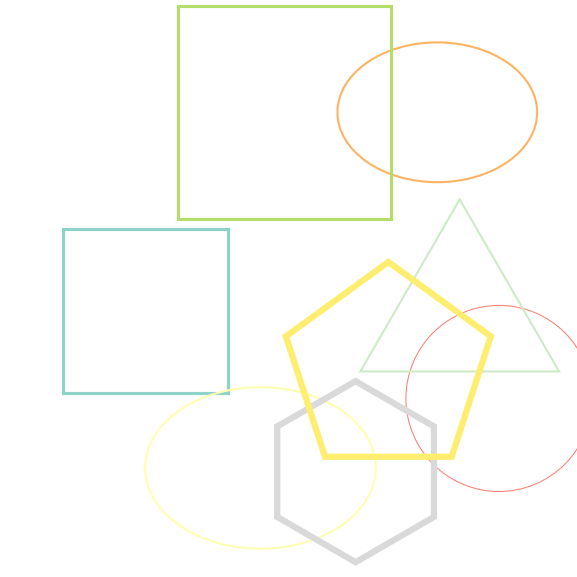[{"shape": "square", "thickness": 1.5, "radius": 0.71, "center": [0.252, 0.46]}, {"shape": "oval", "thickness": 1, "radius": 1.0, "center": [0.451, 0.189]}, {"shape": "circle", "thickness": 0.5, "radius": 0.81, "center": [0.864, 0.309]}, {"shape": "oval", "thickness": 1, "radius": 0.86, "center": [0.757, 0.805]}, {"shape": "square", "thickness": 1.5, "radius": 0.92, "center": [0.492, 0.804]}, {"shape": "hexagon", "thickness": 3, "radius": 0.78, "center": [0.616, 0.182]}, {"shape": "triangle", "thickness": 1, "radius": 0.99, "center": [0.796, 0.455]}, {"shape": "pentagon", "thickness": 3, "radius": 0.93, "center": [0.672, 0.359]}]